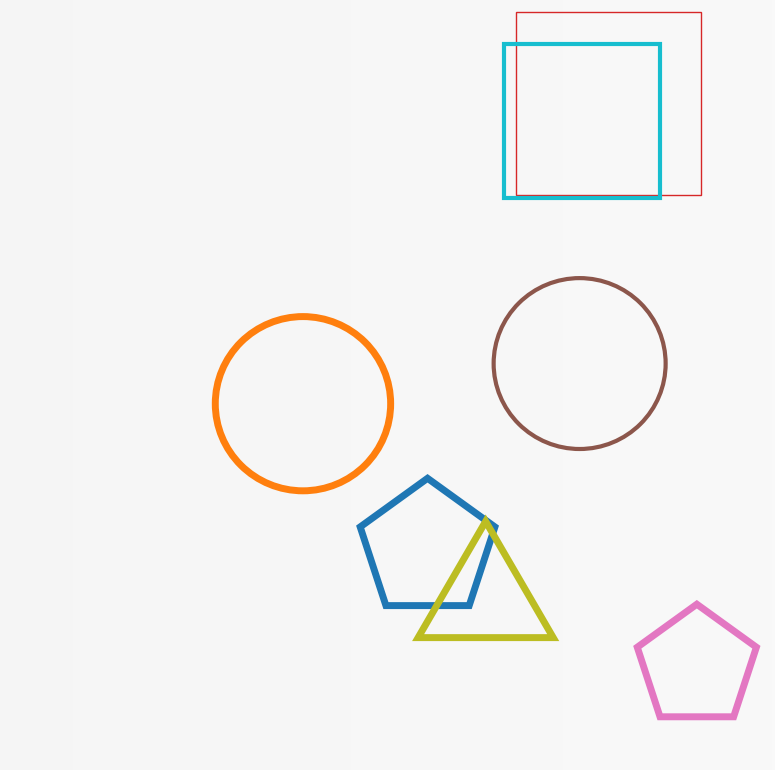[{"shape": "pentagon", "thickness": 2.5, "radius": 0.46, "center": [0.552, 0.287]}, {"shape": "circle", "thickness": 2.5, "radius": 0.57, "center": [0.391, 0.476]}, {"shape": "square", "thickness": 0.5, "radius": 0.6, "center": [0.786, 0.866]}, {"shape": "circle", "thickness": 1.5, "radius": 0.55, "center": [0.748, 0.528]}, {"shape": "pentagon", "thickness": 2.5, "radius": 0.4, "center": [0.899, 0.134]}, {"shape": "triangle", "thickness": 2.5, "radius": 0.5, "center": [0.627, 0.222]}, {"shape": "square", "thickness": 1.5, "radius": 0.5, "center": [0.751, 0.843]}]